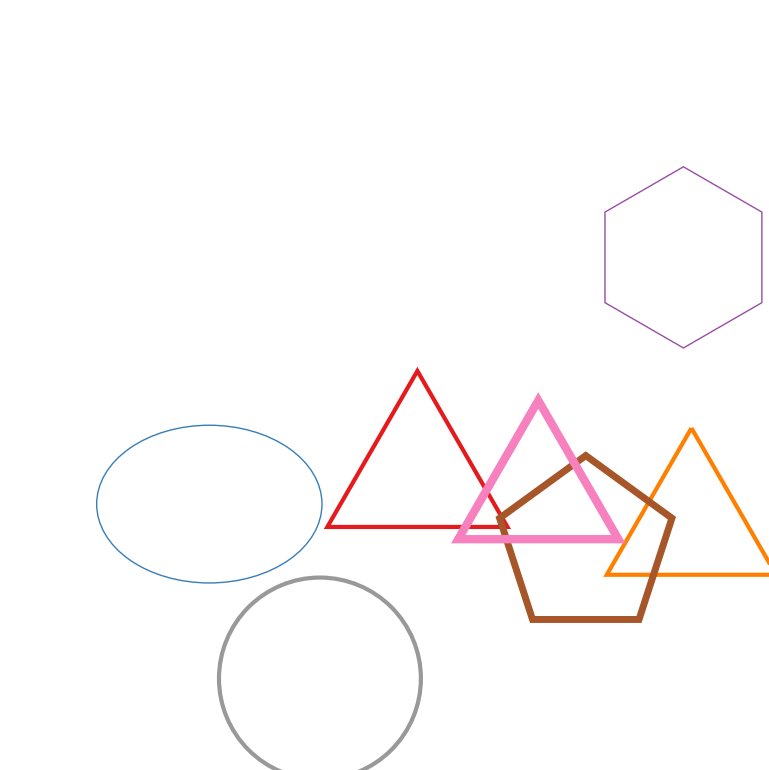[{"shape": "triangle", "thickness": 1.5, "radius": 0.68, "center": [0.542, 0.383]}, {"shape": "oval", "thickness": 0.5, "radius": 0.73, "center": [0.272, 0.345]}, {"shape": "hexagon", "thickness": 0.5, "radius": 0.59, "center": [0.888, 0.666]}, {"shape": "triangle", "thickness": 1.5, "radius": 0.63, "center": [0.898, 0.317]}, {"shape": "pentagon", "thickness": 2.5, "radius": 0.59, "center": [0.761, 0.291]}, {"shape": "triangle", "thickness": 3, "radius": 0.6, "center": [0.699, 0.36]}, {"shape": "circle", "thickness": 1.5, "radius": 0.66, "center": [0.416, 0.119]}]